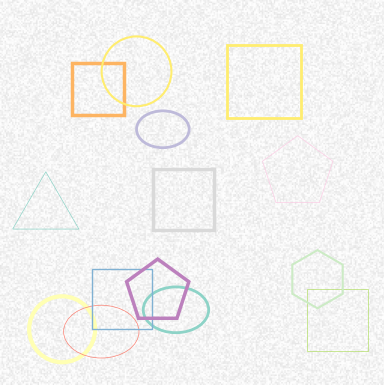[{"shape": "triangle", "thickness": 0.5, "radius": 0.5, "center": [0.119, 0.455]}, {"shape": "oval", "thickness": 2, "radius": 0.42, "center": [0.457, 0.195]}, {"shape": "circle", "thickness": 3, "radius": 0.43, "center": [0.161, 0.145]}, {"shape": "oval", "thickness": 2, "radius": 0.34, "center": [0.423, 0.664]}, {"shape": "oval", "thickness": 0.5, "radius": 0.49, "center": [0.263, 0.139]}, {"shape": "square", "thickness": 1, "radius": 0.39, "center": [0.317, 0.224]}, {"shape": "square", "thickness": 2.5, "radius": 0.34, "center": [0.255, 0.77]}, {"shape": "square", "thickness": 0.5, "radius": 0.4, "center": [0.877, 0.169]}, {"shape": "pentagon", "thickness": 0.5, "radius": 0.48, "center": [0.773, 0.551]}, {"shape": "square", "thickness": 2.5, "radius": 0.39, "center": [0.477, 0.481]}, {"shape": "pentagon", "thickness": 2.5, "radius": 0.43, "center": [0.41, 0.242]}, {"shape": "hexagon", "thickness": 1.5, "radius": 0.38, "center": [0.825, 0.275]}, {"shape": "square", "thickness": 2, "radius": 0.48, "center": [0.686, 0.788]}, {"shape": "circle", "thickness": 1.5, "radius": 0.45, "center": [0.355, 0.815]}]